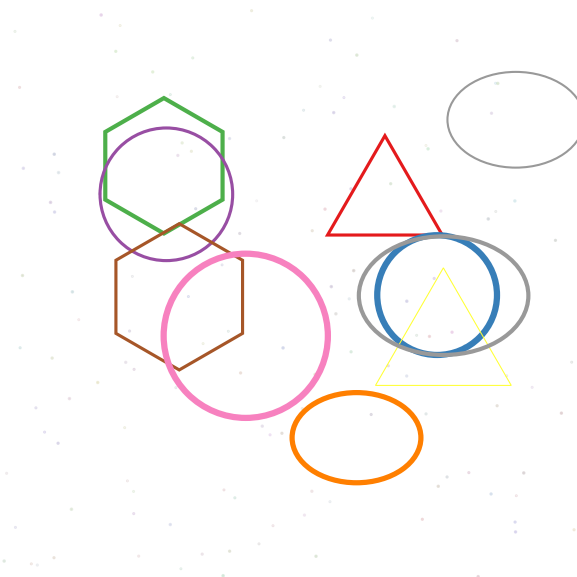[{"shape": "triangle", "thickness": 1.5, "radius": 0.57, "center": [0.667, 0.649]}, {"shape": "circle", "thickness": 3, "radius": 0.52, "center": [0.757, 0.488]}, {"shape": "hexagon", "thickness": 2, "radius": 0.59, "center": [0.284, 0.712]}, {"shape": "circle", "thickness": 1.5, "radius": 0.57, "center": [0.288, 0.663]}, {"shape": "oval", "thickness": 2.5, "radius": 0.56, "center": [0.617, 0.241]}, {"shape": "triangle", "thickness": 0.5, "radius": 0.68, "center": [0.768, 0.4]}, {"shape": "hexagon", "thickness": 1.5, "radius": 0.63, "center": [0.31, 0.485]}, {"shape": "circle", "thickness": 3, "radius": 0.71, "center": [0.426, 0.418]}, {"shape": "oval", "thickness": 2, "radius": 0.73, "center": [0.768, 0.487]}, {"shape": "oval", "thickness": 1, "radius": 0.59, "center": [0.893, 0.792]}]